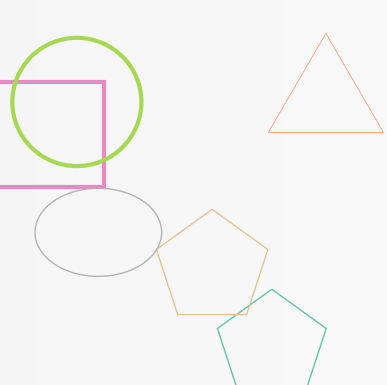[{"shape": "pentagon", "thickness": 1, "radius": 0.74, "center": [0.701, 0.101]}, {"shape": "triangle", "thickness": 0.5, "radius": 0.86, "center": [0.841, 0.742]}, {"shape": "square", "thickness": 3, "radius": 0.68, "center": [0.132, 0.65]}, {"shape": "circle", "thickness": 3, "radius": 0.83, "center": [0.198, 0.735]}, {"shape": "pentagon", "thickness": 1, "radius": 0.76, "center": [0.548, 0.305]}, {"shape": "oval", "thickness": 1, "radius": 0.82, "center": [0.254, 0.397]}]